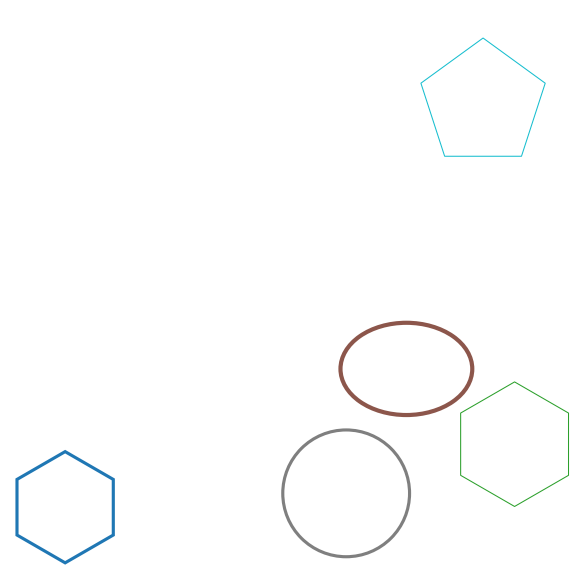[{"shape": "hexagon", "thickness": 1.5, "radius": 0.48, "center": [0.113, 0.121]}, {"shape": "hexagon", "thickness": 0.5, "radius": 0.54, "center": [0.891, 0.23]}, {"shape": "oval", "thickness": 2, "radius": 0.57, "center": [0.704, 0.36]}, {"shape": "circle", "thickness": 1.5, "radius": 0.55, "center": [0.599, 0.145]}, {"shape": "pentagon", "thickness": 0.5, "radius": 0.57, "center": [0.836, 0.82]}]